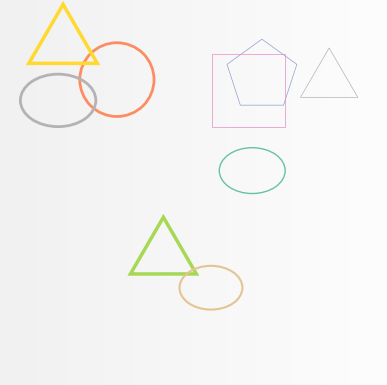[{"shape": "oval", "thickness": 1, "radius": 0.43, "center": [0.651, 0.557]}, {"shape": "circle", "thickness": 2, "radius": 0.48, "center": [0.302, 0.793]}, {"shape": "pentagon", "thickness": 0.5, "radius": 0.47, "center": [0.676, 0.804]}, {"shape": "square", "thickness": 0.5, "radius": 0.47, "center": [0.642, 0.766]}, {"shape": "triangle", "thickness": 2.5, "radius": 0.49, "center": [0.422, 0.338]}, {"shape": "triangle", "thickness": 2.5, "radius": 0.51, "center": [0.163, 0.886]}, {"shape": "oval", "thickness": 1.5, "radius": 0.41, "center": [0.544, 0.253]}, {"shape": "oval", "thickness": 2, "radius": 0.49, "center": [0.15, 0.739]}, {"shape": "triangle", "thickness": 0.5, "radius": 0.43, "center": [0.849, 0.79]}]